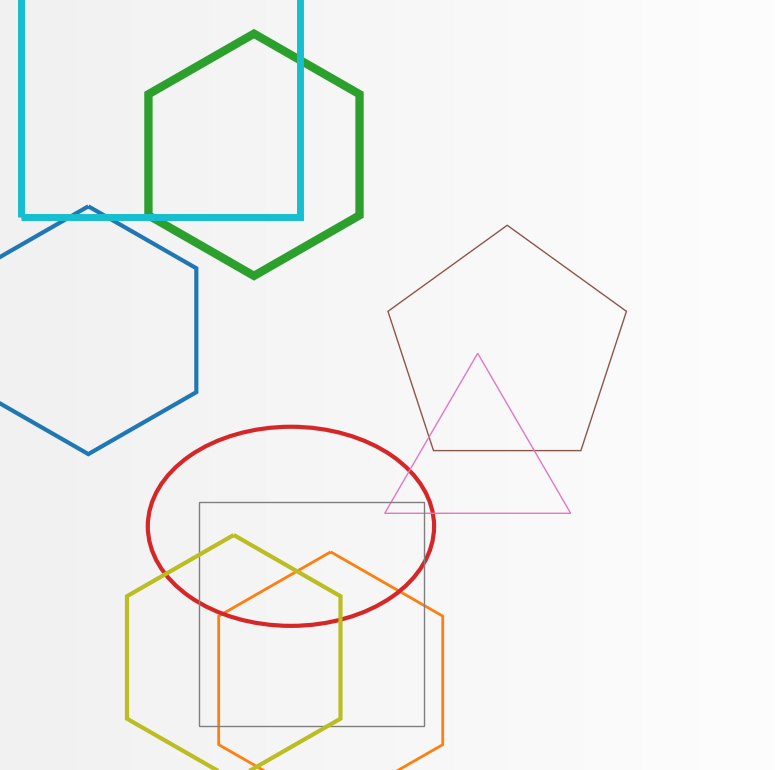[{"shape": "hexagon", "thickness": 1.5, "radius": 0.8, "center": [0.114, 0.571]}, {"shape": "hexagon", "thickness": 1, "radius": 0.83, "center": [0.427, 0.116]}, {"shape": "hexagon", "thickness": 3, "radius": 0.79, "center": [0.328, 0.799]}, {"shape": "oval", "thickness": 1.5, "radius": 0.92, "center": [0.375, 0.316]}, {"shape": "pentagon", "thickness": 0.5, "radius": 0.81, "center": [0.654, 0.546]}, {"shape": "triangle", "thickness": 0.5, "radius": 0.69, "center": [0.616, 0.403]}, {"shape": "square", "thickness": 0.5, "radius": 0.73, "center": [0.402, 0.203]}, {"shape": "hexagon", "thickness": 1.5, "radius": 0.8, "center": [0.302, 0.146]}, {"shape": "square", "thickness": 2.5, "radius": 0.9, "center": [0.207, 0.898]}]